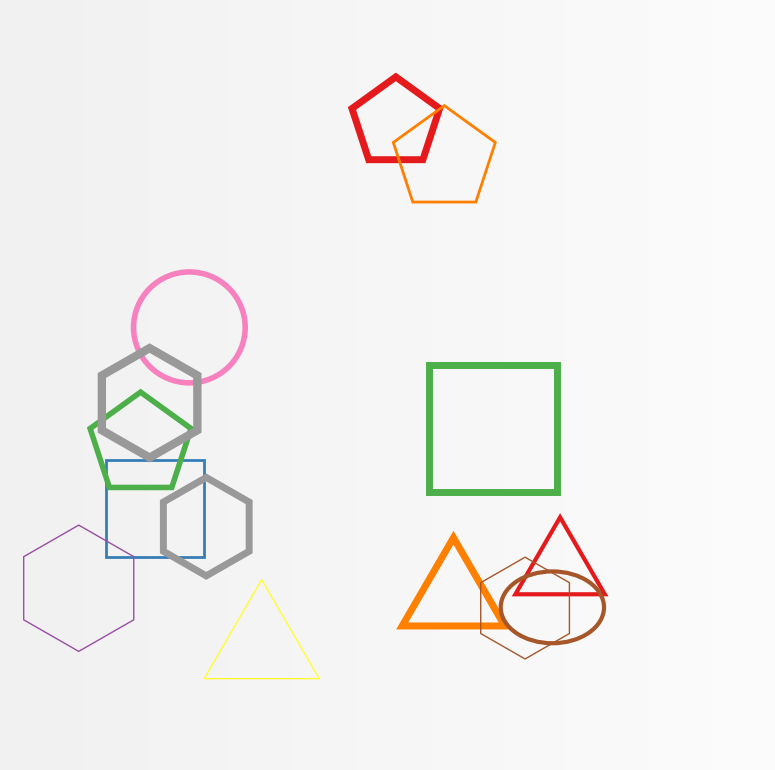[{"shape": "pentagon", "thickness": 2.5, "radius": 0.3, "center": [0.511, 0.841]}, {"shape": "triangle", "thickness": 1.5, "radius": 0.33, "center": [0.723, 0.262]}, {"shape": "square", "thickness": 1, "radius": 0.31, "center": [0.2, 0.339]}, {"shape": "square", "thickness": 2.5, "radius": 0.41, "center": [0.637, 0.443]}, {"shape": "pentagon", "thickness": 2, "radius": 0.34, "center": [0.181, 0.422]}, {"shape": "hexagon", "thickness": 0.5, "radius": 0.41, "center": [0.102, 0.236]}, {"shape": "pentagon", "thickness": 1, "radius": 0.35, "center": [0.573, 0.794]}, {"shape": "triangle", "thickness": 2.5, "radius": 0.38, "center": [0.585, 0.225]}, {"shape": "triangle", "thickness": 0.5, "radius": 0.43, "center": [0.338, 0.161]}, {"shape": "hexagon", "thickness": 0.5, "radius": 0.33, "center": [0.678, 0.21]}, {"shape": "oval", "thickness": 1.5, "radius": 0.33, "center": [0.713, 0.211]}, {"shape": "circle", "thickness": 2, "radius": 0.36, "center": [0.244, 0.575]}, {"shape": "hexagon", "thickness": 2.5, "radius": 0.32, "center": [0.266, 0.316]}, {"shape": "hexagon", "thickness": 3, "radius": 0.36, "center": [0.193, 0.477]}]